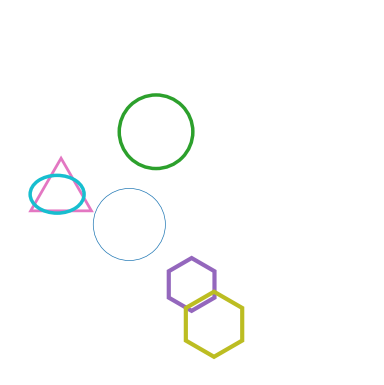[{"shape": "circle", "thickness": 0.5, "radius": 0.47, "center": [0.336, 0.417]}, {"shape": "circle", "thickness": 2.5, "radius": 0.48, "center": [0.405, 0.658]}, {"shape": "hexagon", "thickness": 3, "radius": 0.34, "center": [0.498, 0.261]}, {"shape": "triangle", "thickness": 2, "radius": 0.46, "center": [0.159, 0.498]}, {"shape": "hexagon", "thickness": 3, "radius": 0.42, "center": [0.556, 0.158]}, {"shape": "oval", "thickness": 2.5, "radius": 0.35, "center": [0.148, 0.495]}]